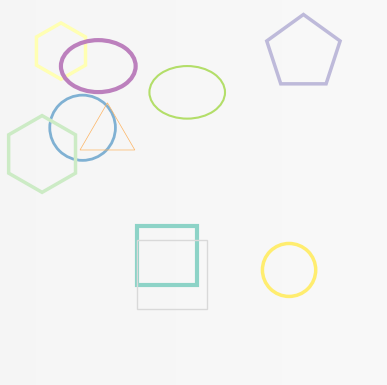[{"shape": "square", "thickness": 3, "radius": 0.38, "center": [0.43, 0.336]}, {"shape": "hexagon", "thickness": 2.5, "radius": 0.37, "center": [0.157, 0.867]}, {"shape": "pentagon", "thickness": 2.5, "radius": 0.5, "center": [0.783, 0.863]}, {"shape": "circle", "thickness": 2, "radius": 0.42, "center": [0.213, 0.668]}, {"shape": "triangle", "thickness": 0.5, "radius": 0.41, "center": [0.277, 0.651]}, {"shape": "oval", "thickness": 1.5, "radius": 0.49, "center": [0.483, 0.76]}, {"shape": "square", "thickness": 1, "radius": 0.45, "center": [0.444, 0.287]}, {"shape": "oval", "thickness": 3, "radius": 0.48, "center": [0.254, 0.828]}, {"shape": "hexagon", "thickness": 2.5, "radius": 0.5, "center": [0.109, 0.6]}, {"shape": "circle", "thickness": 2.5, "radius": 0.34, "center": [0.746, 0.299]}]